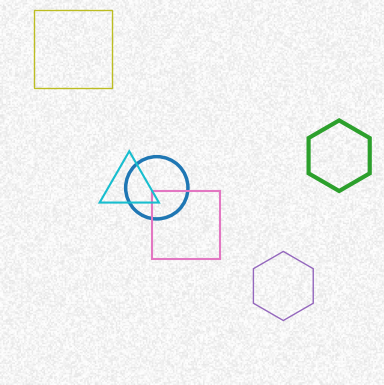[{"shape": "circle", "thickness": 2.5, "radius": 0.4, "center": [0.407, 0.512]}, {"shape": "hexagon", "thickness": 3, "radius": 0.46, "center": [0.881, 0.596]}, {"shape": "hexagon", "thickness": 1, "radius": 0.45, "center": [0.736, 0.257]}, {"shape": "square", "thickness": 1.5, "radius": 0.44, "center": [0.483, 0.416]}, {"shape": "square", "thickness": 1, "radius": 0.51, "center": [0.191, 0.872]}, {"shape": "triangle", "thickness": 1.5, "radius": 0.44, "center": [0.336, 0.518]}]